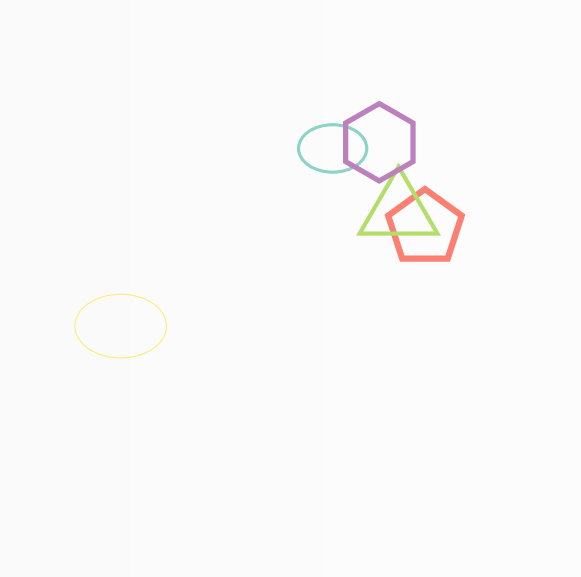[{"shape": "oval", "thickness": 1.5, "radius": 0.29, "center": [0.572, 0.742]}, {"shape": "pentagon", "thickness": 3, "radius": 0.33, "center": [0.731, 0.605]}, {"shape": "triangle", "thickness": 2, "radius": 0.39, "center": [0.686, 0.633]}, {"shape": "hexagon", "thickness": 2.5, "radius": 0.33, "center": [0.653, 0.753]}, {"shape": "oval", "thickness": 0.5, "radius": 0.39, "center": [0.208, 0.434]}]